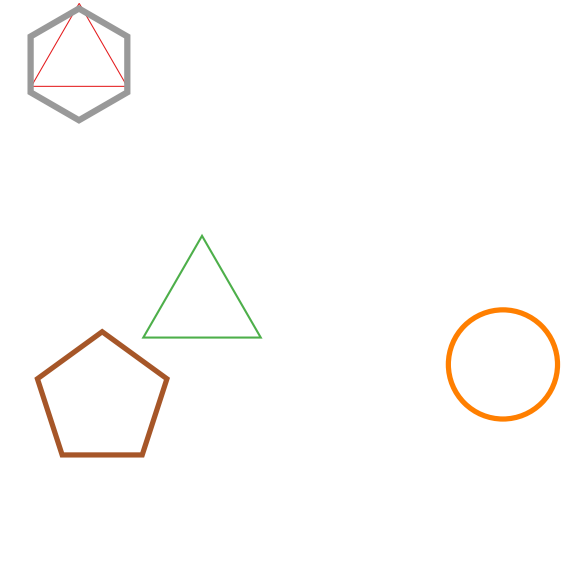[{"shape": "triangle", "thickness": 0.5, "radius": 0.48, "center": [0.137, 0.898]}, {"shape": "triangle", "thickness": 1, "radius": 0.59, "center": [0.35, 0.473]}, {"shape": "circle", "thickness": 2.5, "radius": 0.47, "center": [0.871, 0.368]}, {"shape": "pentagon", "thickness": 2.5, "radius": 0.59, "center": [0.177, 0.307]}, {"shape": "hexagon", "thickness": 3, "radius": 0.48, "center": [0.137, 0.888]}]